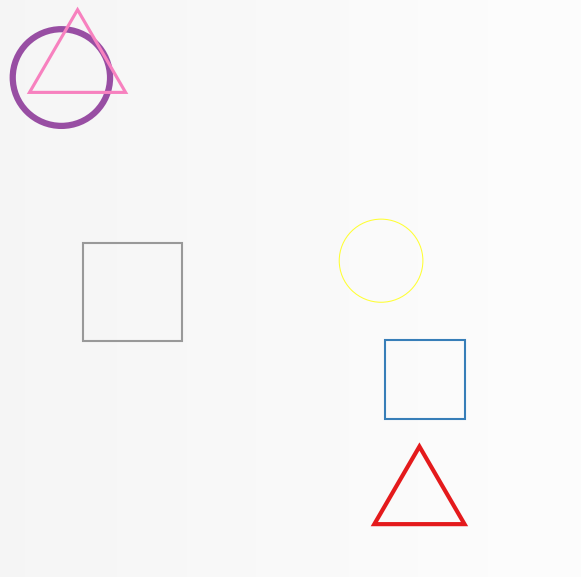[{"shape": "triangle", "thickness": 2, "radius": 0.45, "center": [0.722, 0.136]}, {"shape": "square", "thickness": 1, "radius": 0.34, "center": [0.732, 0.342]}, {"shape": "circle", "thickness": 3, "radius": 0.42, "center": [0.106, 0.865]}, {"shape": "circle", "thickness": 0.5, "radius": 0.36, "center": [0.656, 0.548]}, {"shape": "triangle", "thickness": 1.5, "radius": 0.48, "center": [0.133, 0.887]}, {"shape": "square", "thickness": 1, "radius": 0.43, "center": [0.228, 0.494]}]